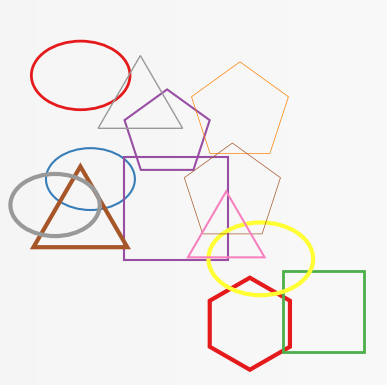[{"shape": "hexagon", "thickness": 3, "radius": 0.6, "center": [0.645, 0.159]}, {"shape": "oval", "thickness": 2, "radius": 0.64, "center": [0.208, 0.804]}, {"shape": "oval", "thickness": 1.5, "radius": 0.57, "center": [0.233, 0.535]}, {"shape": "square", "thickness": 2, "radius": 0.53, "center": [0.835, 0.191]}, {"shape": "pentagon", "thickness": 1.5, "radius": 0.58, "center": [0.431, 0.652]}, {"shape": "square", "thickness": 1.5, "radius": 0.67, "center": [0.454, 0.459]}, {"shape": "pentagon", "thickness": 0.5, "radius": 0.66, "center": [0.619, 0.708]}, {"shape": "oval", "thickness": 3, "radius": 0.68, "center": [0.673, 0.328]}, {"shape": "triangle", "thickness": 3, "radius": 0.7, "center": [0.207, 0.428]}, {"shape": "pentagon", "thickness": 0.5, "radius": 0.65, "center": [0.6, 0.498]}, {"shape": "triangle", "thickness": 1.5, "radius": 0.57, "center": [0.584, 0.389]}, {"shape": "oval", "thickness": 3, "radius": 0.58, "center": [0.142, 0.467]}, {"shape": "triangle", "thickness": 1, "radius": 0.63, "center": [0.362, 0.73]}]